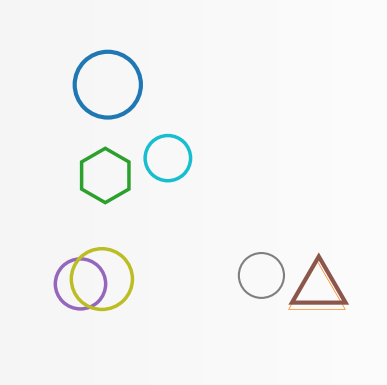[{"shape": "circle", "thickness": 3, "radius": 0.43, "center": [0.278, 0.78]}, {"shape": "triangle", "thickness": 0.5, "radius": 0.42, "center": [0.818, 0.238]}, {"shape": "hexagon", "thickness": 2.5, "radius": 0.35, "center": [0.272, 0.544]}, {"shape": "circle", "thickness": 2.5, "radius": 0.32, "center": [0.208, 0.263]}, {"shape": "triangle", "thickness": 3, "radius": 0.4, "center": [0.823, 0.254]}, {"shape": "circle", "thickness": 1.5, "radius": 0.29, "center": [0.675, 0.284]}, {"shape": "circle", "thickness": 2.5, "radius": 0.39, "center": [0.263, 0.275]}, {"shape": "circle", "thickness": 2.5, "radius": 0.29, "center": [0.433, 0.589]}]